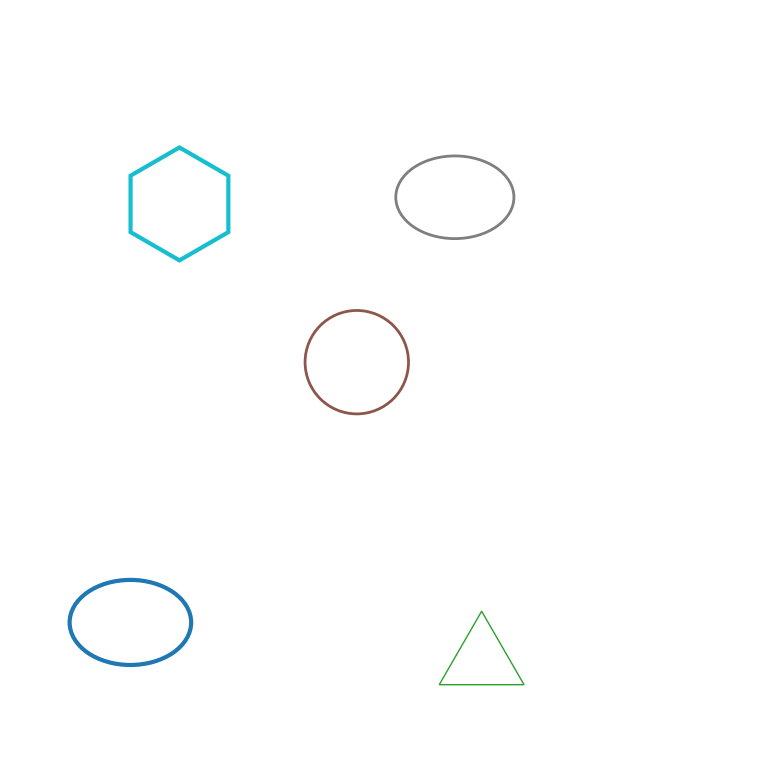[{"shape": "oval", "thickness": 1.5, "radius": 0.39, "center": [0.169, 0.192]}, {"shape": "triangle", "thickness": 0.5, "radius": 0.32, "center": [0.626, 0.143]}, {"shape": "circle", "thickness": 1, "radius": 0.34, "center": [0.463, 0.53]}, {"shape": "oval", "thickness": 1, "radius": 0.38, "center": [0.591, 0.744]}, {"shape": "hexagon", "thickness": 1.5, "radius": 0.37, "center": [0.233, 0.735]}]